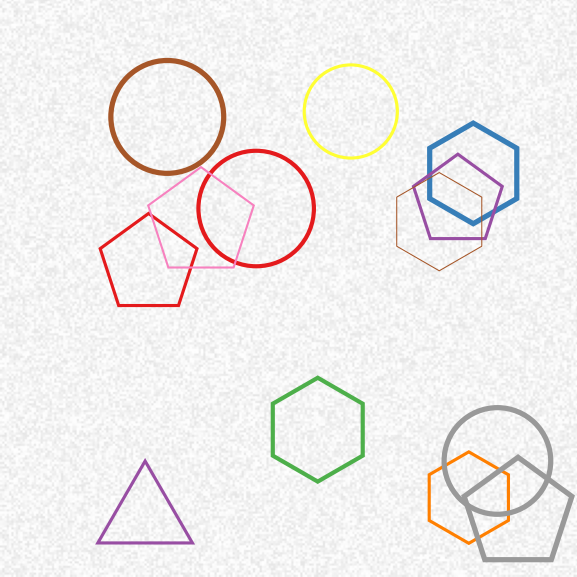[{"shape": "pentagon", "thickness": 1.5, "radius": 0.44, "center": [0.257, 0.541]}, {"shape": "circle", "thickness": 2, "radius": 0.5, "center": [0.444, 0.638]}, {"shape": "hexagon", "thickness": 2.5, "radius": 0.44, "center": [0.819, 0.699]}, {"shape": "hexagon", "thickness": 2, "radius": 0.45, "center": [0.55, 0.255]}, {"shape": "pentagon", "thickness": 1.5, "radius": 0.4, "center": [0.793, 0.651]}, {"shape": "triangle", "thickness": 1.5, "radius": 0.47, "center": [0.251, 0.106]}, {"shape": "hexagon", "thickness": 1.5, "radius": 0.4, "center": [0.812, 0.137]}, {"shape": "circle", "thickness": 1.5, "radius": 0.4, "center": [0.607, 0.806]}, {"shape": "circle", "thickness": 2.5, "radius": 0.49, "center": [0.29, 0.797]}, {"shape": "hexagon", "thickness": 0.5, "radius": 0.43, "center": [0.761, 0.615]}, {"shape": "pentagon", "thickness": 1, "radius": 0.48, "center": [0.348, 0.614]}, {"shape": "circle", "thickness": 2.5, "radius": 0.46, "center": [0.861, 0.201]}, {"shape": "pentagon", "thickness": 2.5, "radius": 0.49, "center": [0.897, 0.109]}]